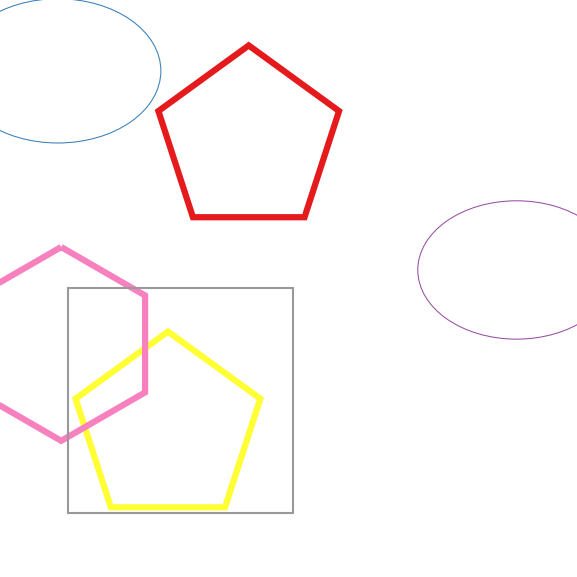[{"shape": "pentagon", "thickness": 3, "radius": 0.82, "center": [0.431, 0.756]}, {"shape": "oval", "thickness": 0.5, "radius": 0.89, "center": [0.1, 0.876]}, {"shape": "oval", "thickness": 0.5, "radius": 0.86, "center": [0.895, 0.532]}, {"shape": "pentagon", "thickness": 3, "radius": 0.84, "center": [0.291, 0.257]}, {"shape": "hexagon", "thickness": 3, "radius": 0.84, "center": [0.106, 0.404]}, {"shape": "square", "thickness": 1, "radius": 0.97, "center": [0.313, 0.305]}]